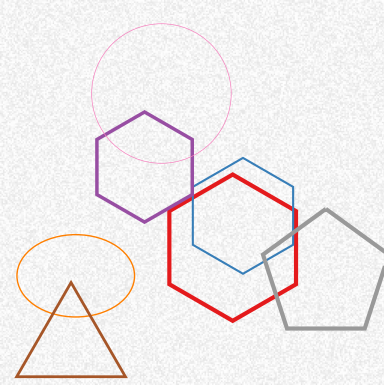[{"shape": "hexagon", "thickness": 3, "radius": 0.95, "center": [0.604, 0.357]}, {"shape": "hexagon", "thickness": 1.5, "radius": 0.75, "center": [0.631, 0.439]}, {"shape": "hexagon", "thickness": 2.5, "radius": 0.71, "center": [0.376, 0.566]}, {"shape": "oval", "thickness": 1, "radius": 0.76, "center": [0.197, 0.284]}, {"shape": "triangle", "thickness": 2, "radius": 0.82, "center": [0.185, 0.103]}, {"shape": "circle", "thickness": 0.5, "radius": 0.91, "center": [0.419, 0.757]}, {"shape": "pentagon", "thickness": 3, "radius": 0.86, "center": [0.846, 0.286]}]